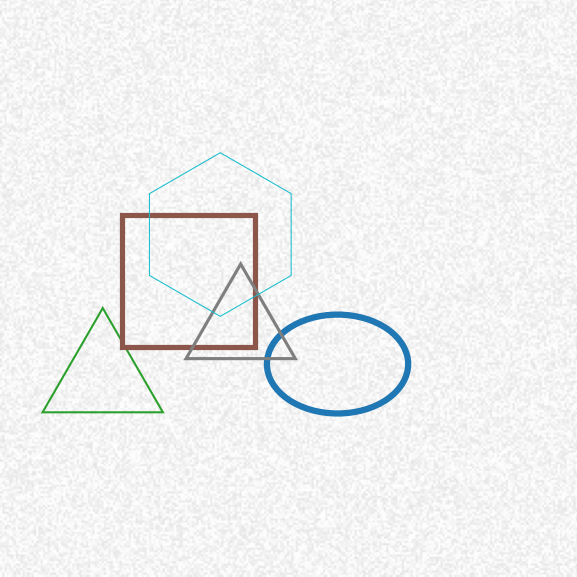[{"shape": "oval", "thickness": 3, "radius": 0.61, "center": [0.585, 0.369]}, {"shape": "triangle", "thickness": 1, "radius": 0.6, "center": [0.178, 0.345]}, {"shape": "square", "thickness": 2.5, "radius": 0.57, "center": [0.326, 0.512]}, {"shape": "triangle", "thickness": 1.5, "radius": 0.55, "center": [0.417, 0.433]}, {"shape": "hexagon", "thickness": 0.5, "radius": 0.71, "center": [0.381, 0.593]}]